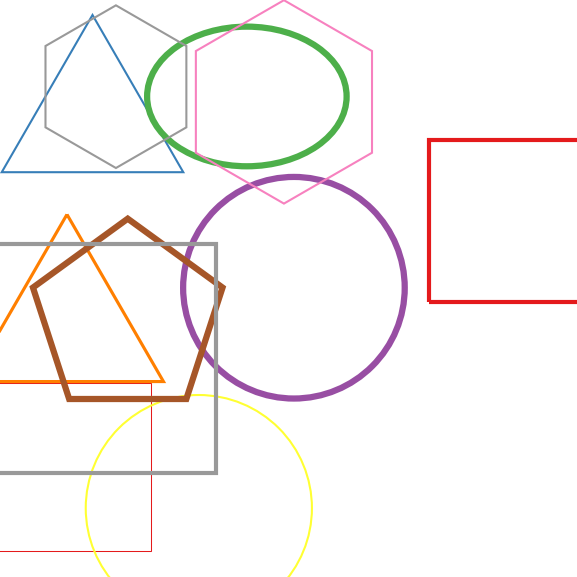[{"shape": "square", "thickness": 0.5, "radius": 0.73, "center": [0.116, 0.191]}, {"shape": "square", "thickness": 2, "radius": 0.7, "center": [0.883, 0.617]}, {"shape": "triangle", "thickness": 1, "radius": 0.91, "center": [0.16, 0.792]}, {"shape": "oval", "thickness": 3, "radius": 0.86, "center": [0.427, 0.832]}, {"shape": "circle", "thickness": 3, "radius": 0.96, "center": [0.509, 0.501]}, {"shape": "triangle", "thickness": 1.5, "radius": 0.96, "center": [0.116, 0.435]}, {"shape": "circle", "thickness": 1, "radius": 0.98, "center": [0.344, 0.119]}, {"shape": "pentagon", "thickness": 3, "radius": 0.86, "center": [0.221, 0.448]}, {"shape": "hexagon", "thickness": 1, "radius": 0.88, "center": [0.492, 0.823]}, {"shape": "square", "thickness": 2, "radius": 0.99, "center": [0.175, 0.378]}, {"shape": "hexagon", "thickness": 1, "radius": 0.7, "center": [0.201, 0.849]}]